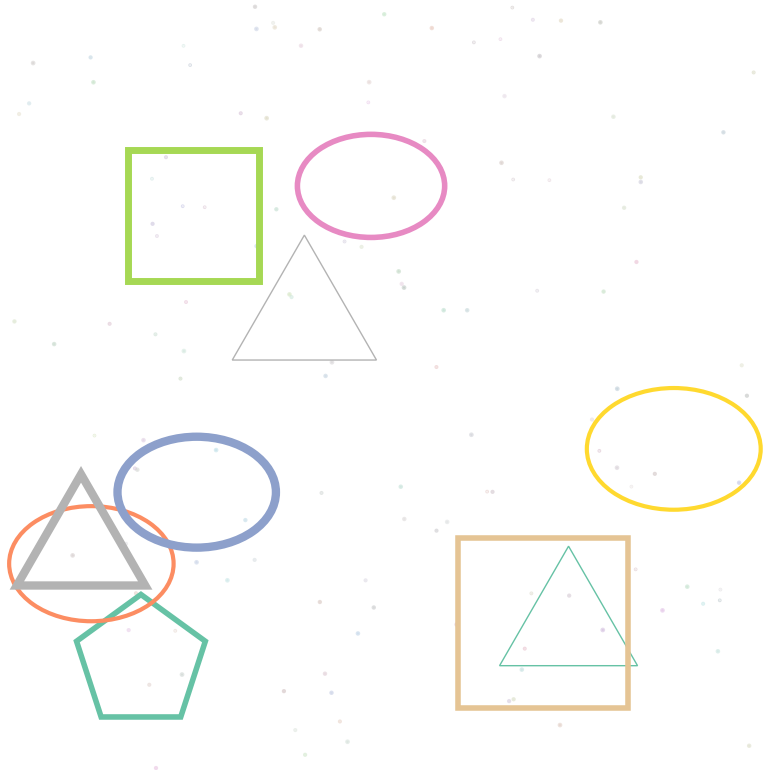[{"shape": "triangle", "thickness": 0.5, "radius": 0.52, "center": [0.738, 0.187]}, {"shape": "pentagon", "thickness": 2, "radius": 0.44, "center": [0.183, 0.14]}, {"shape": "oval", "thickness": 1.5, "radius": 0.53, "center": [0.119, 0.268]}, {"shape": "oval", "thickness": 3, "radius": 0.51, "center": [0.255, 0.361]}, {"shape": "oval", "thickness": 2, "radius": 0.48, "center": [0.482, 0.759]}, {"shape": "square", "thickness": 2.5, "radius": 0.43, "center": [0.252, 0.72]}, {"shape": "oval", "thickness": 1.5, "radius": 0.56, "center": [0.875, 0.417]}, {"shape": "square", "thickness": 2, "radius": 0.55, "center": [0.705, 0.191]}, {"shape": "triangle", "thickness": 3, "radius": 0.48, "center": [0.105, 0.288]}, {"shape": "triangle", "thickness": 0.5, "radius": 0.54, "center": [0.395, 0.586]}]